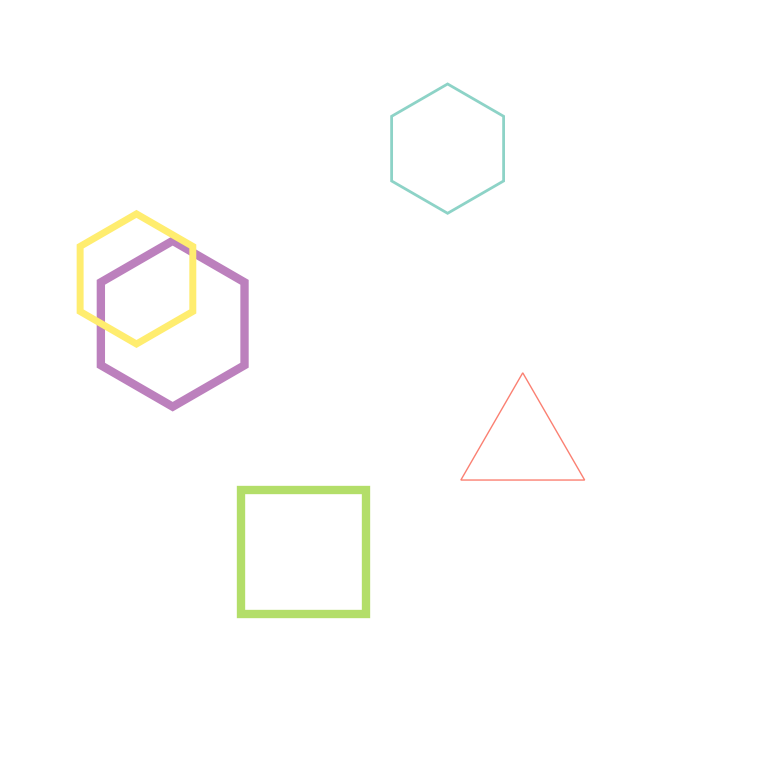[{"shape": "hexagon", "thickness": 1, "radius": 0.42, "center": [0.581, 0.807]}, {"shape": "triangle", "thickness": 0.5, "radius": 0.46, "center": [0.679, 0.423]}, {"shape": "square", "thickness": 3, "radius": 0.4, "center": [0.394, 0.283]}, {"shape": "hexagon", "thickness": 3, "radius": 0.54, "center": [0.224, 0.58]}, {"shape": "hexagon", "thickness": 2.5, "radius": 0.42, "center": [0.177, 0.638]}]